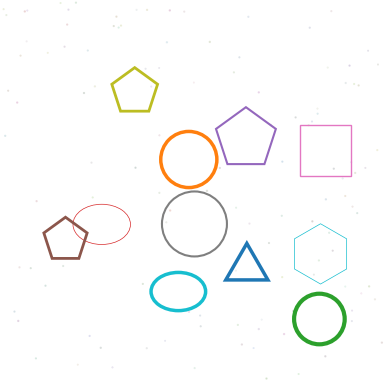[{"shape": "triangle", "thickness": 2.5, "radius": 0.32, "center": [0.641, 0.305]}, {"shape": "circle", "thickness": 2.5, "radius": 0.36, "center": [0.49, 0.586]}, {"shape": "circle", "thickness": 3, "radius": 0.33, "center": [0.83, 0.171]}, {"shape": "oval", "thickness": 0.5, "radius": 0.37, "center": [0.264, 0.417]}, {"shape": "pentagon", "thickness": 1.5, "radius": 0.41, "center": [0.639, 0.64]}, {"shape": "pentagon", "thickness": 2, "radius": 0.3, "center": [0.17, 0.377]}, {"shape": "square", "thickness": 1, "radius": 0.33, "center": [0.845, 0.609]}, {"shape": "circle", "thickness": 1.5, "radius": 0.42, "center": [0.505, 0.418]}, {"shape": "pentagon", "thickness": 2, "radius": 0.31, "center": [0.35, 0.762]}, {"shape": "oval", "thickness": 2.5, "radius": 0.35, "center": [0.463, 0.243]}, {"shape": "hexagon", "thickness": 0.5, "radius": 0.39, "center": [0.833, 0.341]}]